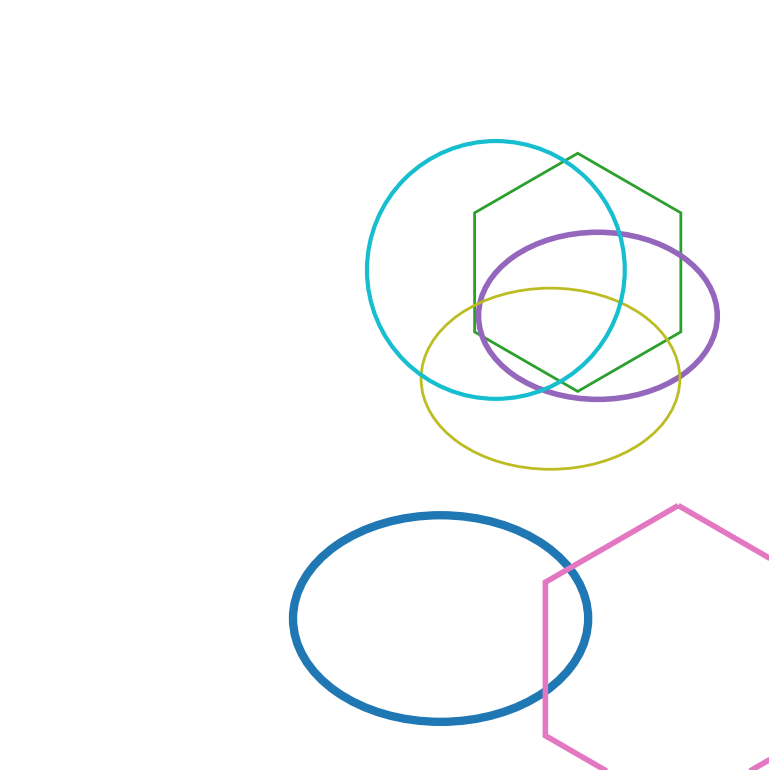[{"shape": "oval", "thickness": 3, "radius": 0.96, "center": [0.572, 0.197]}, {"shape": "hexagon", "thickness": 1, "radius": 0.77, "center": [0.75, 0.646]}, {"shape": "oval", "thickness": 2, "radius": 0.78, "center": [0.776, 0.59]}, {"shape": "hexagon", "thickness": 2, "radius": 1.0, "center": [0.881, 0.144]}, {"shape": "oval", "thickness": 1, "radius": 0.84, "center": [0.715, 0.508]}, {"shape": "circle", "thickness": 1.5, "radius": 0.84, "center": [0.644, 0.649]}]